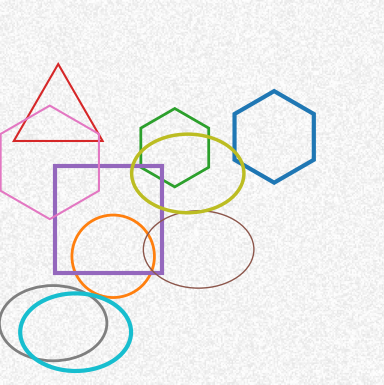[{"shape": "hexagon", "thickness": 3, "radius": 0.59, "center": [0.712, 0.644]}, {"shape": "circle", "thickness": 2, "radius": 0.54, "center": [0.294, 0.334]}, {"shape": "hexagon", "thickness": 2, "radius": 0.51, "center": [0.454, 0.616]}, {"shape": "triangle", "thickness": 1.5, "radius": 0.67, "center": [0.151, 0.7]}, {"shape": "square", "thickness": 3, "radius": 0.7, "center": [0.282, 0.43]}, {"shape": "oval", "thickness": 1, "radius": 0.72, "center": [0.516, 0.352]}, {"shape": "hexagon", "thickness": 1.5, "radius": 0.74, "center": [0.129, 0.578]}, {"shape": "oval", "thickness": 2, "radius": 0.7, "center": [0.138, 0.161]}, {"shape": "oval", "thickness": 2.5, "radius": 0.73, "center": [0.488, 0.55]}, {"shape": "oval", "thickness": 3, "radius": 0.72, "center": [0.196, 0.137]}]